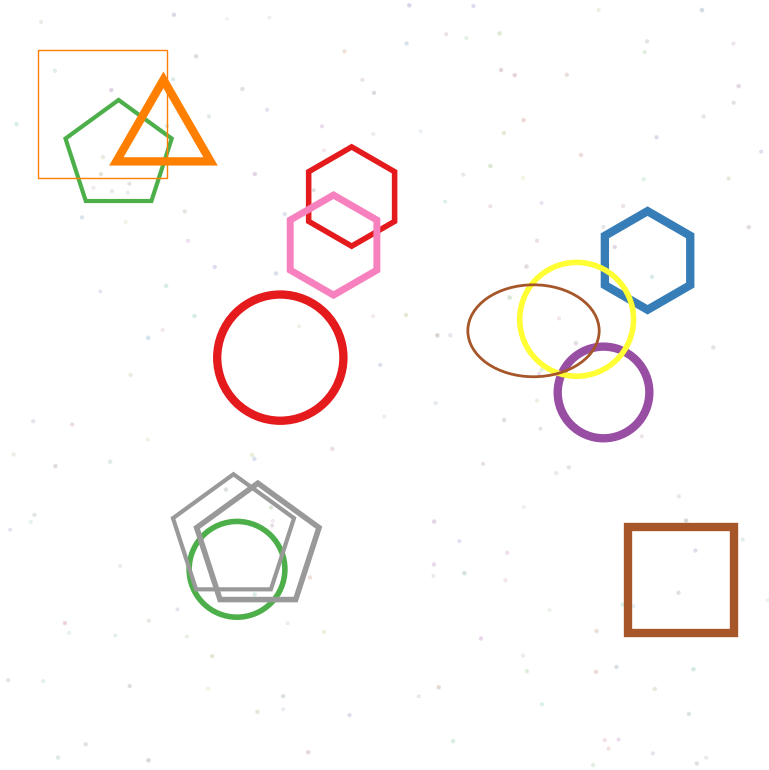[{"shape": "circle", "thickness": 3, "radius": 0.41, "center": [0.364, 0.536]}, {"shape": "hexagon", "thickness": 2, "radius": 0.32, "center": [0.457, 0.745]}, {"shape": "hexagon", "thickness": 3, "radius": 0.32, "center": [0.841, 0.662]}, {"shape": "circle", "thickness": 2, "radius": 0.31, "center": [0.308, 0.261]}, {"shape": "pentagon", "thickness": 1.5, "radius": 0.36, "center": [0.154, 0.798]}, {"shape": "circle", "thickness": 3, "radius": 0.3, "center": [0.784, 0.49]}, {"shape": "triangle", "thickness": 3, "radius": 0.35, "center": [0.212, 0.826]}, {"shape": "square", "thickness": 0.5, "radius": 0.42, "center": [0.133, 0.852]}, {"shape": "circle", "thickness": 2, "radius": 0.37, "center": [0.749, 0.585]}, {"shape": "oval", "thickness": 1, "radius": 0.43, "center": [0.693, 0.57]}, {"shape": "square", "thickness": 3, "radius": 0.34, "center": [0.885, 0.247]}, {"shape": "hexagon", "thickness": 2.5, "radius": 0.32, "center": [0.433, 0.682]}, {"shape": "pentagon", "thickness": 1.5, "radius": 0.41, "center": [0.303, 0.301]}, {"shape": "pentagon", "thickness": 2, "radius": 0.42, "center": [0.335, 0.289]}]